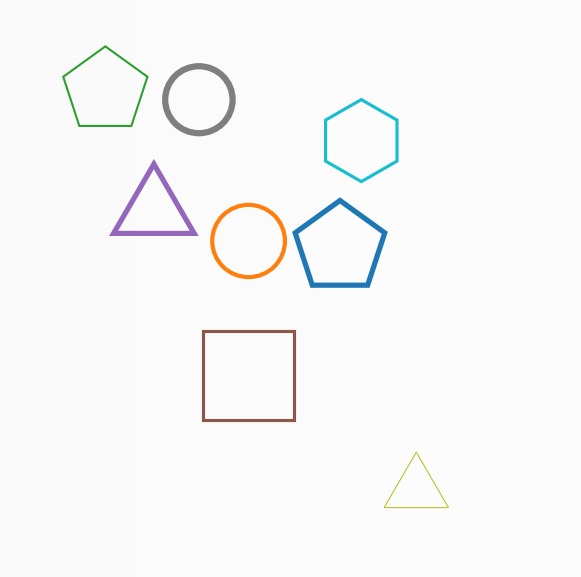[{"shape": "pentagon", "thickness": 2.5, "radius": 0.41, "center": [0.585, 0.571]}, {"shape": "circle", "thickness": 2, "radius": 0.31, "center": [0.428, 0.582]}, {"shape": "pentagon", "thickness": 1, "radius": 0.38, "center": [0.181, 0.843]}, {"shape": "triangle", "thickness": 2.5, "radius": 0.4, "center": [0.265, 0.635]}, {"shape": "square", "thickness": 1.5, "radius": 0.39, "center": [0.428, 0.349]}, {"shape": "circle", "thickness": 3, "radius": 0.29, "center": [0.342, 0.826]}, {"shape": "triangle", "thickness": 0.5, "radius": 0.32, "center": [0.716, 0.152]}, {"shape": "hexagon", "thickness": 1.5, "radius": 0.35, "center": [0.622, 0.756]}]